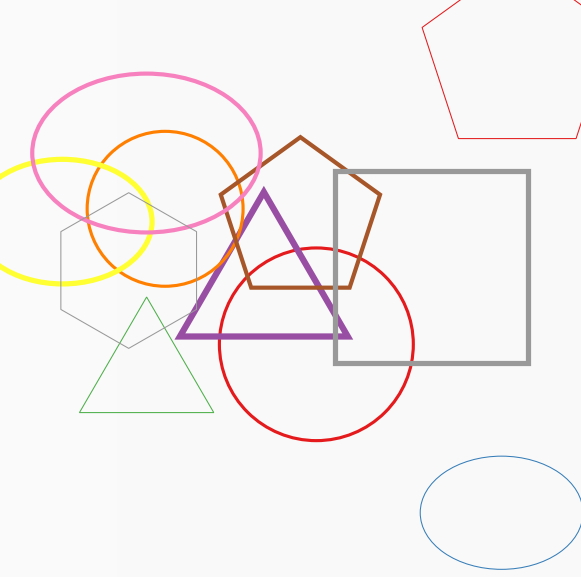[{"shape": "circle", "thickness": 1.5, "radius": 0.83, "center": [0.544, 0.403]}, {"shape": "pentagon", "thickness": 0.5, "radius": 0.86, "center": [0.89, 0.898]}, {"shape": "oval", "thickness": 0.5, "radius": 0.7, "center": [0.863, 0.111]}, {"shape": "triangle", "thickness": 0.5, "radius": 0.67, "center": [0.252, 0.351]}, {"shape": "triangle", "thickness": 3, "radius": 0.83, "center": [0.454, 0.5]}, {"shape": "circle", "thickness": 1.5, "radius": 0.67, "center": [0.284, 0.638]}, {"shape": "oval", "thickness": 2.5, "radius": 0.77, "center": [0.108, 0.615]}, {"shape": "pentagon", "thickness": 2, "radius": 0.72, "center": [0.517, 0.618]}, {"shape": "oval", "thickness": 2, "radius": 0.98, "center": [0.252, 0.734]}, {"shape": "square", "thickness": 2.5, "radius": 0.83, "center": [0.742, 0.537]}, {"shape": "hexagon", "thickness": 0.5, "radius": 0.67, "center": [0.221, 0.531]}]